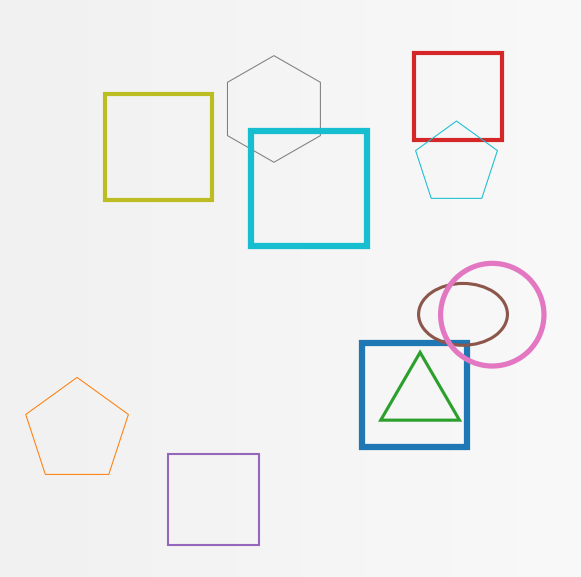[{"shape": "square", "thickness": 3, "radius": 0.45, "center": [0.713, 0.315]}, {"shape": "pentagon", "thickness": 0.5, "radius": 0.46, "center": [0.133, 0.253]}, {"shape": "triangle", "thickness": 1.5, "radius": 0.39, "center": [0.723, 0.311]}, {"shape": "square", "thickness": 2, "radius": 0.38, "center": [0.788, 0.831]}, {"shape": "square", "thickness": 1, "radius": 0.4, "center": [0.367, 0.134]}, {"shape": "oval", "thickness": 1.5, "radius": 0.38, "center": [0.797, 0.455]}, {"shape": "circle", "thickness": 2.5, "radius": 0.44, "center": [0.847, 0.454]}, {"shape": "hexagon", "thickness": 0.5, "radius": 0.46, "center": [0.471, 0.81]}, {"shape": "square", "thickness": 2, "radius": 0.46, "center": [0.272, 0.745]}, {"shape": "pentagon", "thickness": 0.5, "radius": 0.37, "center": [0.785, 0.716]}, {"shape": "square", "thickness": 3, "radius": 0.5, "center": [0.532, 0.673]}]